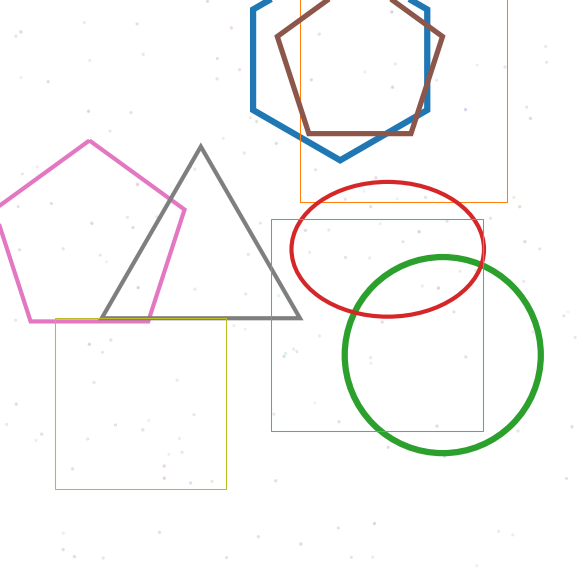[{"shape": "hexagon", "thickness": 3, "radius": 0.87, "center": [0.589, 0.896]}, {"shape": "square", "thickness": 0.5, "radius": 0.9, "center": [0.699, 0.828]}, {"shape": "circle", "thickness": 3, "radius": 0.85, "center": [0.767, 0.384]}, {"shape": "oval", "thickness": 2, "radius": 0.83, "center": [0.671, 0.567]}, {"shape": "pentagon", "thickness": 2.5, "radius": 0.75, "center": [0.623, 0.889]}, {"shape": "pentagon", "thickness": 2, "radius": 0.87, "center": [0.155, 0.583]}, {"shape": "triangle", "thickness": 2, "radius": 0.99, "center": [0.348, 0.547]}, {"shape": "square", "thickness": 0.5, "radius": 0.74, "center": [0.244, 0.301]}, {"shape": "square", "thickness": 0.5, "radius": 0.92, "center": [0.653, 0.437]}]